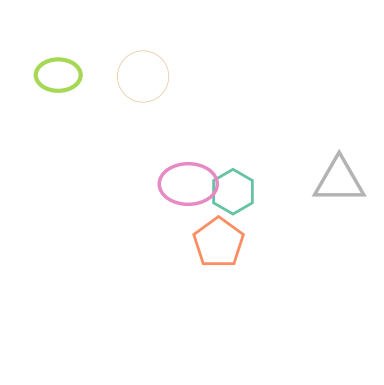[{"shape": "hexagon", "thickness": 2, "radius": 0.29, "center": [0.605, 0.502]}, {"shape": "pentagon", "thickness": 2, "radius": 0.34, "center": [0.568, 0.37]}, {"shape": "oval", "thickness": 2.5, "radius": 0.38, "center": [0.489, 0.522]}, {"shape": "oval", "thickness": 3, "radius": 0.29, "center": [0.151, 0.805]}, {"shape": "circle", "thickness": 0.5, "radius": 0.33, "center": [0.372, 0.801]}, {"shape": "triangle", "thickness": 2.5, "radius": 0.37, "center": [0.881, 0.531]}]